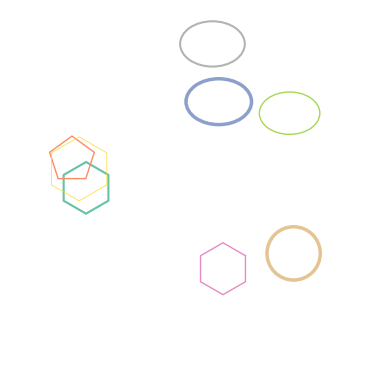[{"shape": "hexagon", "thickness": 1.5, "radius": 0.34, "center": [0.223, 0.512]}, {"shape": "pentagon", "thickness": 1, "radius": 0.31, "center": [0.187, 0.585]}, {"shape": "oval", "thickness": 2.5, "radius": 0.43, "center": [0.568, 0.736]}, {"shape": "hexagon", "thickness": 1, "radius": 0.34, "center": [0.579, 0.302]}, {"shape": "oval", "thickness": 1, "radius": 0.39, "center": [0.752, 0.706]}, {"shape": "hexagon", "thickness": 0.5, "radius": 0.42, "center": [0.206, 0.561]}, {"shape": "circle", "thickness": 2.5, "radius": 0.35, "center": [0.763, 0.342]}, {"shape": "oval", "thickness": 1.5, "radius": 0.42, "center": [0.552, 0.886]}]